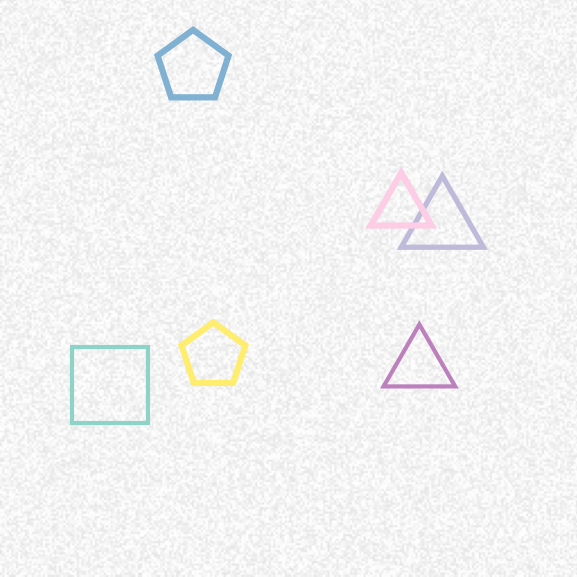[{"shape": "square", "thickness": 2, "radius": 0.33, "center": [0.19, 0.333]}, {"shape": "triangle", "thickness": 2.5, "radius": 0.41, "center": [0.766, 0.612]}, {"shape": "pentagon", "thickness": 3, "radius": 0.32, "center": [0.334, 0.883]}, {"shape": "triangle", "thickness": 3, "radius": 0.31, "center": [0.695, 0.639]}, {"shape": "triangle", "thickness": 2, "radius": 0.36, "center": [0.726, 0.366]}, {"shape": "pentagon", "thickness": 3, "radius": 0.29, "center": [0.37, 0.383]}]